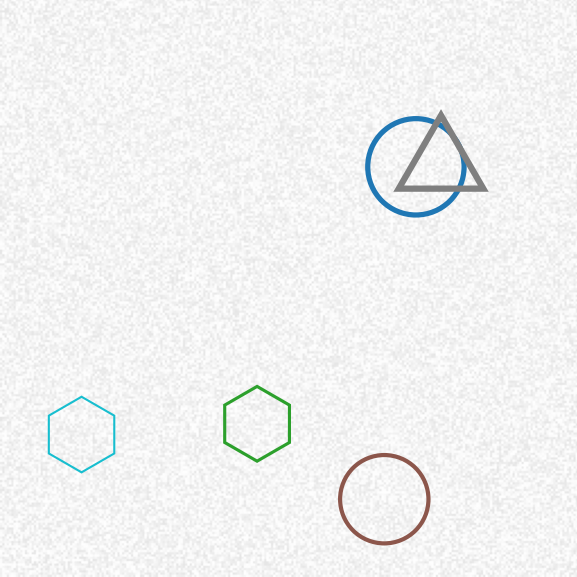[{"shape": "circle", "thickness": 2.5, "radius": 0.42, "center": [0.72, 0.71]}, {"shape": "hexagon", "thickness": 1.5, "radius": 0.32, "center": [0.445, 0.265]}, {"shape": "circle", "thickness": 2, "radius": 0.38, "center": [0.665, 0.135]}, {"shape": "triangle", "thickness": 3, "radius": 0.42, "center": [0.764, 0.715]}, {"shape": "hexagon", "thickness": 1, "radius": 0.33, "center": [0.141, 0.247]}]